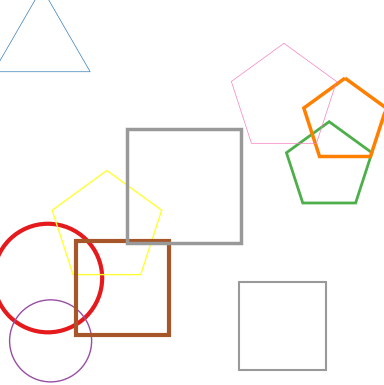[{"shape": "circle", "thickness": 3, "radius": 0.71, "center": [0.124, 0.278]}, {"shape": "triangle", "thickness": 0.5, "radius": 0.72, "center": [0.109, 0.886]}, {"shape": "pentagon", "thickness": 2, "radius": 0.58, "center": [0.855, 0.567]}, {"shape": "circle", "thickness": 1, "radius": 0.53, "center": [0.131, 0.115]}, {"shape": "pentagon", "thickness": 2.5, "radius": 0.56, "center": [0.896, 0.685]}, {"shape": "pentagon", "thickness": 1, "radius": 0.75, "center": [0.278, 0.408]}, {"shape": "square", "thickness": 3, "radius": 0.6, "center": [0.319, 0.252]}, {"shape": "pentagon", "thickness": 0.5, "radius": 0.72, "center": [0.738, 0.744]}, {"shape": "square", "thickness": 1.5, "radius": 0.57, "center": [0.734, 0.153]}, {"shape": "square", "thickness": 2.5, "radius": 0.74, "center": [0.479, 0.517]}]